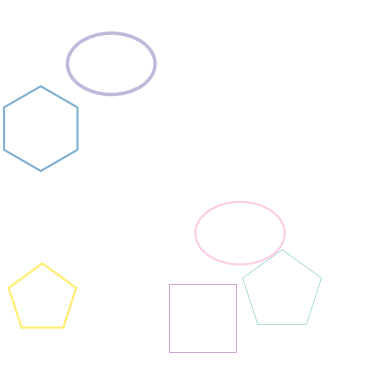[{"shape": "pentagon", "thickness": 0.5, "radius": 0.54, "center": [0.733, 0.244]}, {"shape": "oval", "thickness": 2.5, "radius": 0.57, "center": [0.289, 0.834]}, {"shape": "hexagon", "thickness": 1.5, "radius": 0.55, "center": [0.106, 0.666]}, {"shape": "oval", "thickness": 1.5, "radius": 0.58, "center": [0.623, 0.394]}, {"shape": "square", "thickness": 0.5, "radius": 0.44, "center": [0.526, 0.174]}, {"shape": "pentagon", "thickness": 1.5, "radius": 0.46, "center": [0.11, 0.224]}]